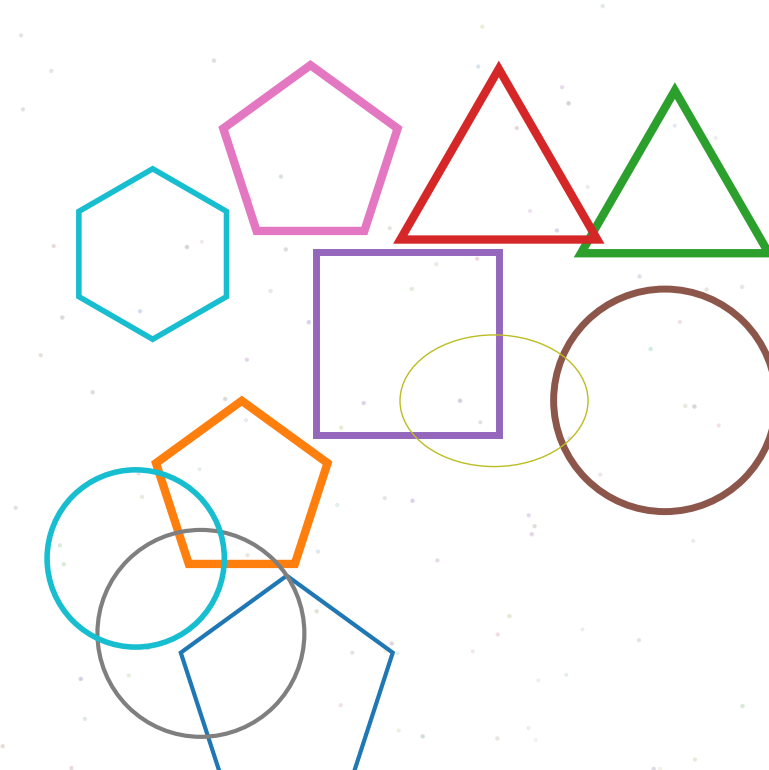[{"shape": "pentagon", "thickness": 1.5, "radius": 0.72, "center": [0.372, 0.108]}, {"shape": "pentagon", "thickness": 3, "radius": 0.59, "center": [0.314, 0.362]}, {"shape": "triangle", "thickness": 3, "radius": 0.7, "center": [0.876, 0.742]}, {"shape": "triangle", "thickness": 3, "radius": 0.74, "center": [0.648, 0.763]}, {"shape": "square", "thickness": 2.5, "radius": 0.59, "center": [0.529, 0.554]}, {"shape": "circle", "thickness": 2.5, "radius": 0.72, "center": [0.864, 0.48]}, {"shape": "pentagon", "thickness": 3, "radius": 0.6, "center": [0.403, 0.796]}, {"shape": "circle", "thickness": 1.5, "radius": 0.67, "center": [0.261, 0.177]}, {"shape": "oval", "thickness": 0.5, "radius": 0.61, "center": [0.642, 0.48]}, {"shape": "hexagon", "thickness": 2, "radius": 0.55, "center": [0.198, 0.67]}, {"shape": "circle", "thickness": 2, "radius": 0.58, "center": [0.176, 0.275]}]